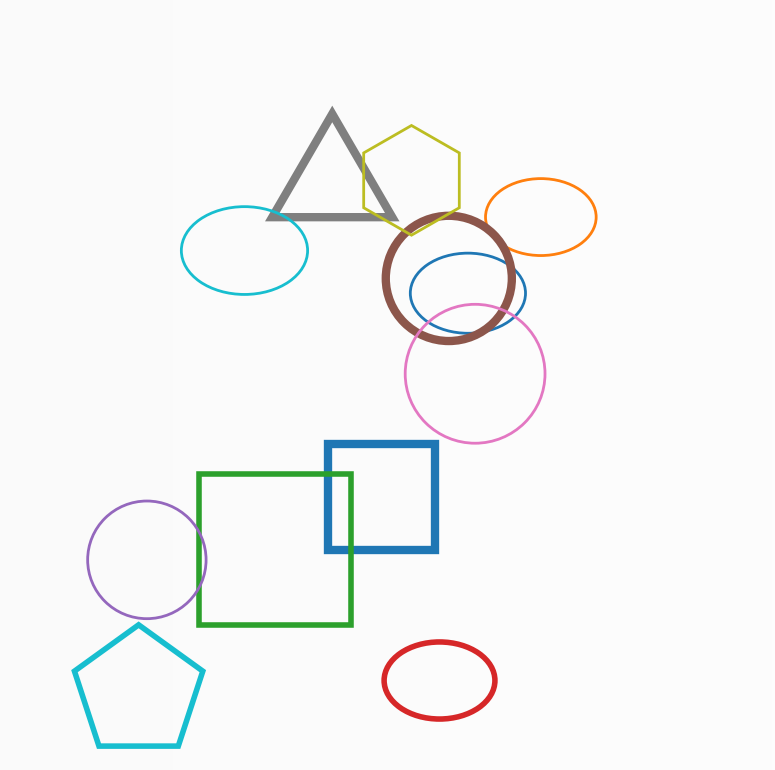[{"shape": "square", "thickness": 3, "radius": 0.34, "center": [0.492, 0.355]}, {"shape": "oval", "thickness": 1, "radius": 0.37, "center": [0.604, 0.619]}, {"shape": "oval", "thickness": 1, "radius": 0.36, "center": [0.698, 0.718]}, {"shape": "square", "thickness": 2, "radius": 0.49, "center": [0.354, 0.287]}, {"shape": "oval", "thickness": 2, "radius": 0.36, "center": [0.567, 0.116]}, {"shape": "circle", "thickness": 1, "radius": 0.38, "center": [0.19, 0.273]}, {"shape": "circle", "thickness": 3, "radius": 0.41, "center": [0.579, 0.638]}, {"shape": "circle", "thickness": 1, "radius": 0.45, "center": [0.613, 0.515]}, {"shape": "triangle", "thickness": 3, "radius": 0.45, "center": [0.429, 0.763]}, {"shape": "hexagon", "thickness": 1, "radius": 0.36, "center": [0.531, 0.766]}, {"shape": "oval", "thickness": 1, "radius": 0.41, "center": [0.315, 0.675]}, {"shape": "pentagon", "thickness": 2, "radius": 0.44, "center": [0.179, 0.101]}]